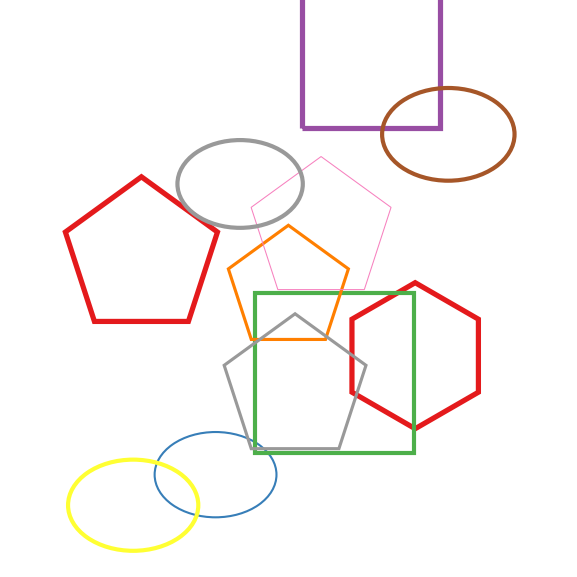[{"shape": "hexagon", "thickness": 2.5, "radius": 0.63, "center": [0.719, 0.383]}, {"shape": "pentagon", "thickness": 2.5, "radius": 0.69, "center": [0.245, 0.555]}, {"shape": "oval", "thickness": 1, "radius": 0.53, "center": [0.373, 0.177]}, {"shape": "square", "thickness": 2, "radius": 0.69, "center": [0.579, 0.354]}, {"shape": "square", "thickness": 2.5, "radius": 0.6, "center": [0.643, 0.896]}, {"shape": "pentagon", "thickness": 1.5, "radius": 0.55, "center": [0.499, 0.5]}, {"shape": "oval", "thickness": 2, "radius": 0.56, "center": [0.231, 0.124]}, {"shape": "oval", "thickness": 2, "radius": 0.57, "center": [0.776, 0.767]}, {"shape": "pentagon", "thickness": 0.5, "radius": 0.64, "center": [0.556, 0.601]}, {"shape": "oval", "thickness": 2, "radius": 0.54, "center": [0.416, 0.681]}, {"shape": "pentagon", "thickness": 1.5, "radius": 0.65, "center": [0.511, 0.327]}]